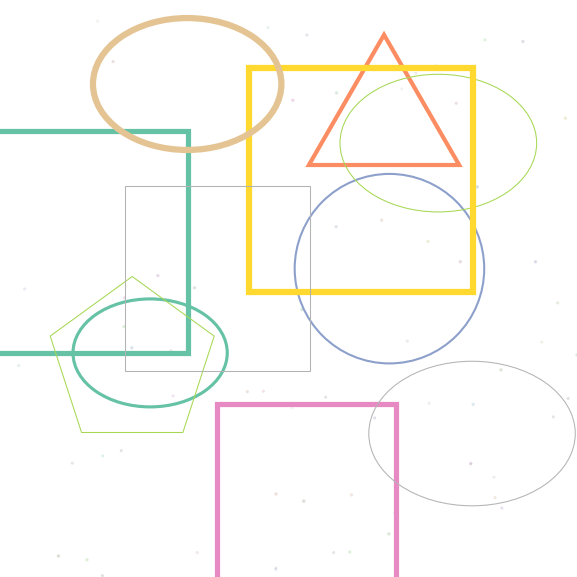[{"shape": "oval", "thickness": 1.5, "radius": 0.67, "center": [0.26, 0.388]}, {"shape": "square", "thickness": 2.5, "radius": 0.96, "center": [0.133, 0.579]}, {"shape": "triangle", "thickness": 2, "radius": 0.75, "center": [0.665, 0.789]}, {"shape": "circle", "thickness": 1, "radius": 0.82, "center": [0.674, 0.534]}, {"shape": "square", "thickness": 2.5, "radius": 0.77, "center": [0.53, 0.144]}, {"shape": "oval", "thickness": 0.5, "radius": 0.85, "center": [0.759, 0.751]}, {"shape": "pentagon", "thickness": 0.5, "radius": 0.75, "center": [0.229, 0.371]}, {"shape": "square", "thickness": 3, "radius": 0.97, "center": [0.625, 0.687]}, {"shape": "oval", "thickness": 3, "radius": 0.82, "center": [0.324, 0.854]}, {"shape": "oval", "thickness": 0.5, "radius": 0.89, "center": [0.817, 0.248]}, {"shape": "square", "thickness": 0.5, "radius": 0.8, "center": [0.377, 0.517]}]